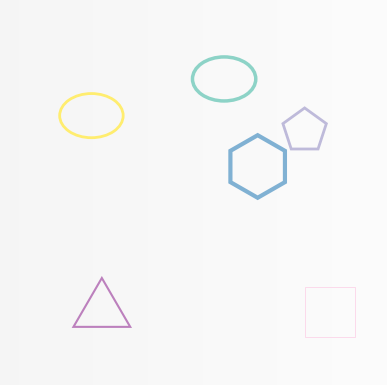[{"shape": "oval", "thickness": 2.5, "radius": 0.41, "center": [0.578, 0.795]}, {"shape": "pentagon", "thickness": 2, "radius": 0.29, "center": [0.786, 0.661]}, {"shape": "hexagon", "thickness": 3, "radius": 0.41, "center": [0.665, 0.568]}, {"shape": "square", "thickness": 0.5, "radius": 0.33, "center": [0.852, 0.19]}, {"shape": "triangle", "thickness": 1.5, "radius": 0.42, "center": [0.263, 0.193]}, {"shape": "oval", "thickness": 2, "radius": 0.41, "center": [0.236, 0.7]}]